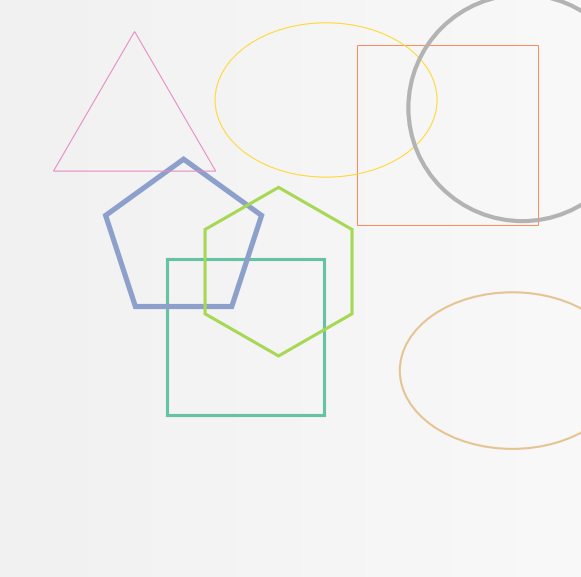[{"shape": "square", "thickness": 1.5, "radius": 0.68, "center": [0.422, 0.416]}, {"shape": "square", "thickness": 0.5, "radius": 0.78, "center": [0.77, 0.765]}, {"shape": "pentagon", "thickness": 2.5, "radius": 0.71, "center": [0.316, 0.582]}, {"shape": "triangle", "thickness": 0.5, "radius": 0.81, "center": [0.232, 0.783]}, {"shape": "hexagon", "thickness": 1.5, "radius": 0.73, "center": [0.479, 0.529]}, {"shape": "oval", "thickness": 0.5, "radius": 0.95, "center": [0.561, 0.826]}, {"shape": "oval", "thickness": 1, "radius": 0.97, "center": [0.882, 0.357]}, {"shape": "circle", "thickness": 2, "radius": 0.98, "center": [0.899, 0.812]}]